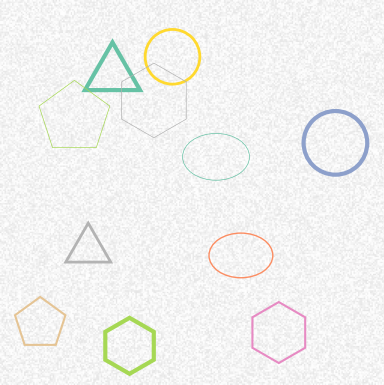[{"shape": "triangle", "thickness": 3, "radius": 0.41, "center": [0.292, 0.807]}, {"shape": "oval", "thickness": 0.5, "radius": 0.43, "center": [0.561, 0.593]}, {"shape": "oval", "thickness": 1, "radius": 0.41, "center": [0.626, 0.337]}, {"shape": "circle", "thickness": 3, "radius": 0.41, "center": [0.871, 0.629]}, {"shape": "hexagon", "thickness": 1.5, "radius": 0.4, "center": [0.724, 0.136]}, {"shape": "pentagon", "thickness": 0.5, "radius": 0.48, "center": [0.193, 0.695]}, {"shape": "hexagon", "thickness": 3, "radius": 0.36, "center": [0.336, 0.102]}, {"shape": "circle", "thickness": 2, "radius": 0.36, "center": [0.448, 0.852]}, {"shape": "pentagon", "thickness": 1.5, "radius": 0.34, "center": [0.104, 0.16]}, {"shape": "triangle", "thickness": 2, "radius": 0.34, "center": [0.229, 0.353]}, {"shape": "hexagon", "thickness": 0.5, "radius": 0.48, "center": [0.4, 0.739]}]